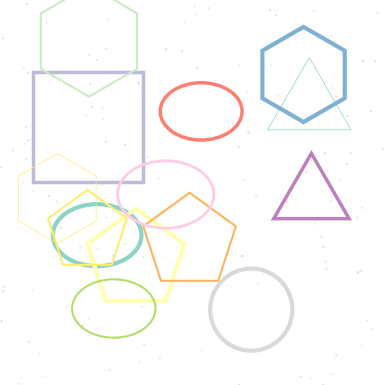[{"shape": "triangle", "thickness": 0.5, "radius": 0.63, "center": [0.803, 0.725]}, {"shape": "oval", "thickness": 3, "radius": 0.58, "center": [0.252, 0.389]}, {"shape": "pentagon", "thickness": 3, "radius": 0.66, "center": [0.353, 0.326]}, {"shape": "square", "thickness": 2.5, "radius": 0.71, "center": [0.229, 0.669]}, {"shape": "oval", "thickness": 2.5, "radius": 0.53, "center": [0.523, 0.711]}, {"shape": "hexagon", "thickness": 3, "radius": 0.62, "center": [0.788, 0.807]}, {"shape": "pentagon", "thickness": 1.5, "radius": 0.63, "center": [0.492, 0.373]}, {"shape": "oval", "thickness": 1.5, "radius": 0.54, "center": [0.296, 0.199]}, {"shape": "oval", "thickness": 2, "radius": 0.62, "center": [0.43, 0.495]}, {"shape": "circle", "thickness": 3, "radius": 0.53, "center": [0.653, 0.196]}, {"shape": "triangle", "thickness": 2.5, "radius": 0.56, "center": [0.809, 0.489]}, {"shape": "hexagon", "thickness": 1.5, "radius": 0.72, "center": [0.231, 0.893]}, {"shape": "pentagon", "thickness": 1.5, "radius": 0.54, "center": [0.227, 0.399]}, {"shape": "hexagon", "thickness": 0.5, "radius": 0.58, "center": [0.149, 0.485]}]